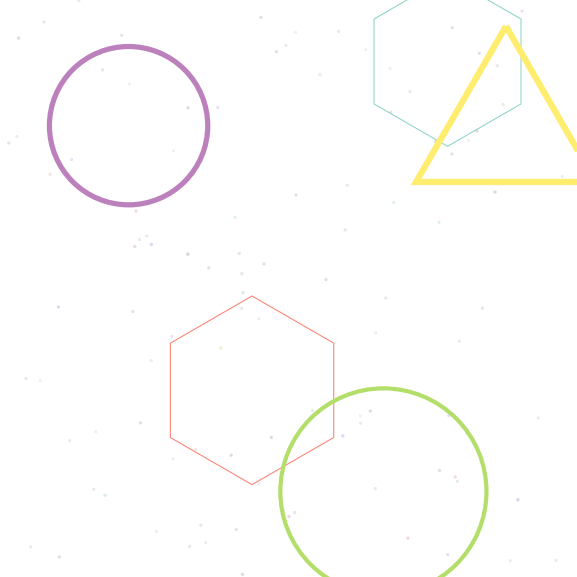[{"shape": "hexagon", "thickness": 0.5, "radius": 0.73, "center": [0.775, 0.893]}, {"shape": "hexagon", "thickness": 0.5, "radius": 0.82, "center": [0.436, 0.323]}, {"shape": "circle", "thickness": 2, "radius": 0.89, "center": [0.664, 0.148]}, {"shape": "circle", "thickness": 2.5, "radius": 0.69, "center": [0.223, 0.782]}, {"shape": "triangle", "thickness": 3, "radius": 0.9, "center": [0.876, 0.774]}]